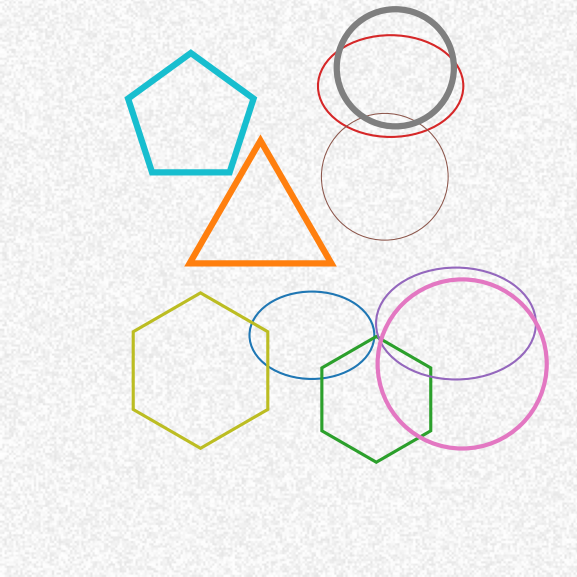[{"shape": "oval", "thickness": 1, "radius": 0.54, "center": [0.54, 0.419]}, {"shape": "triangle", "thickness": 3, "radius": 0.71, "center": [0.451, 0.614]}, {"shape": "hexagon", "thickness": 1.5, "radius": 0.54, "center": [0.652, 0.308]}, {"shape": "oval", "thickness": 1, "radius": 0.63, "center": [0.676, 0.85]}, {"shape": "oval", "thickness": 1, "radius": 0.69, "center": [0.79, 0.439]}, {"shape": "circle", "thickness": 0.5, "radius": 0.55, "center": [0.666, 0.693]}, {"shape": "circle", "thickness": 2, "radius": 0.73, "center": [0.8, 0.369]}, {"shape": "circle", "thickness": 3, "radius": 0.51, "center": [0.685, 0.882]}, {"shape": "hexagon", "thickness": 1.5, "radius": 0.67, "center": [0.347, 0.357]}, {"shape": "pentagon", "thickness": 3, "radius": 0.57, "center": [0.33, 0.793]}]